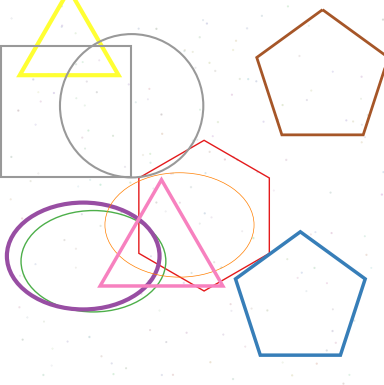[{"shape": "hexagon", "thickness": 1, "radius": 0.98, "center": [0.53, 0.44]}, {"shape": "pentagon", "thickness": 2.5, "radius": 0.89, "center": [0.78, 0.221]}, {"shape": "oval", "thickness": 1, "radius": 0.94, "center": [0.243, 0.321]}, {"shape": "oval", "thickness": 3, "radius": 0.99, "center": [0.216, 0.335]}, {"shape": "oval", "thickness": 0.5, "radius": 0.97, "center": [0.466, 0.416]}, {"shape": "triangle", "thickness": 3, "radius": 0.74, "center": [0.18, 0.879]}, {"shape": "pentagon", "thickness": 2, "radius": 0.9, "center": [0.838, 0.795]}, {"shape": "triangle", "thickness": 2.5, "radius": 0.92, "center": [0.419, 0.349]}, {"shape": "circle", "thickness": 1.5, "radius": 0.93, "center": [0.342, 0.725]}, {"shape": "square", "thickness": 1.5, "radius": 0.85, "center": [0.171, 0.71]}]